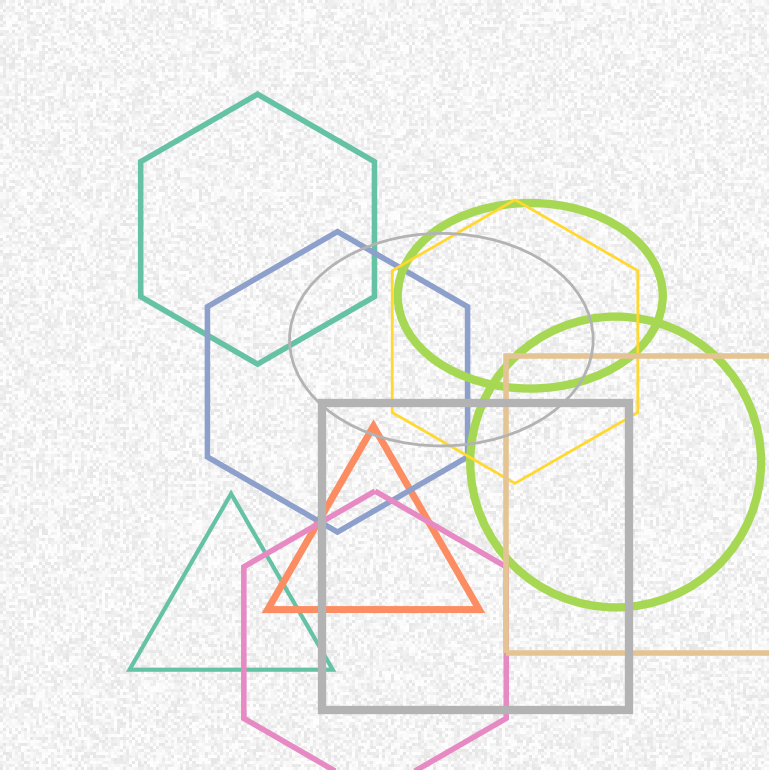[{"shape": "triangle", "thickness": 1.5, "radius": 0.76, "center": [0.3, 0.206]}, {"shape": "hexagon", "thickness": 2, "radius": 0.88, "center": [0.335, 0.702]}, {"shape": "triangle", "thickness": 2.5, "radius": 0.79, "center": [0.485, 0.288]}, {"shape": "hexagon", "thickness": 2, "radius": 0.98, "center": [0.438, 0.504]}, {"shape": "hexagon", "thickness": 2, "radius": 0.98, "center": [0.487, 0.165]}, {"shape": "circle", "thickness": 3, "radius": 0.94, "center": [0.8, 0.4]}, {"shape": "oval", "thickness": 3, "radius": 0.86, "center": [0.689, 0.616]}, {"shape": "hexagon", "thickness": 1, "radius": 0.92, "center": [0.669, 0.556]}, {"shape": "square", "thickness": 2, "radius": 0.97, "center": [0.85, 0.345]}, {"shape": "oval", "thickness": 1, "radius": 0.99, "center": [0.573, 0.559]}, {"shape": "square", "thickness": 3, "radius": 1.0, "center": [0.618, 0.278]}]